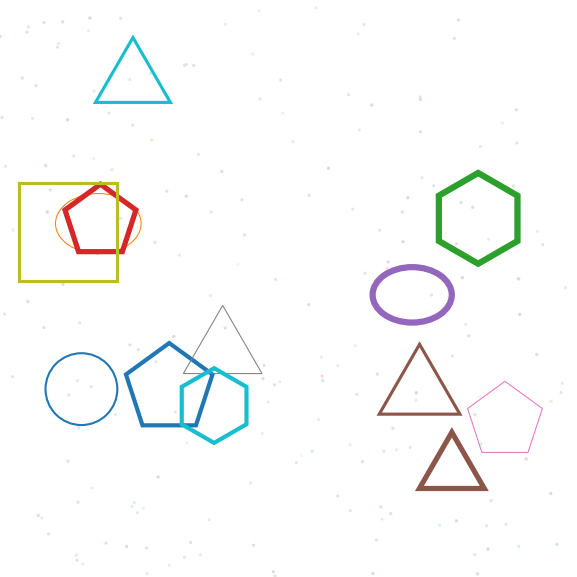[{"shape": "circle", "thickness": 1, "radius": 0.31, "center": [0.141, 0.325]}, {"shape": "pentagon", "thickness": 2, "radius": 0.39, "center": [0.293, 0.326]}, {"shape": "oval", "thickness": 0.5, "radius": 0.37, "center": [0.17, 0.612]}, {"shape": "hexagon", "thickness": 3, "radius": 0.39, "center": [0.828, 0.621]}, {"shape": "pentagon", "thickness": 2.5, "radius": 0.32, "center": [0.174, 0.616]}, {"shape": "oval", "thickness": 3, "radius": 0.34, "center": [0.714, 0.489]}, {"shape": "triangle", "thickness": 1.5, "radius": 0.4, "center": [0.727, 0.322]}, {"shape": "triangle", "thickness": 2.5, "radius": 0.32, "center": [0.782, 0.186]}, {"shape": "pentagon", "thickness": 0.5, "radius": 0.34, "center": [0.874, 0.271]}, {"shape": "triangle", "thickness": 0.5, "radius": 0.39, "center": [0.386, 0.392]}, {"shape": "square", "thickness": 1.5, "radius": 0.42, "center": [0.118, 0.597]}, {"shape": "triangle", "thickness": 1.5, "radius": 0.37, "center": [0.23, 0.859]}, {"shape": "hexagon", "thickness": 2, "radius": 0.32, "center": [0.371, 0.297]}]